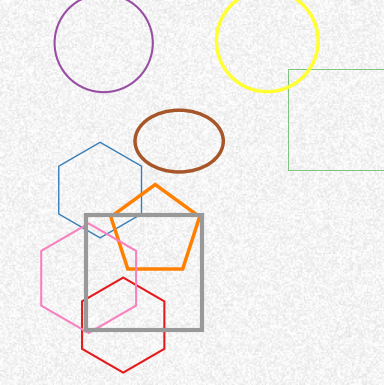[{"shape": "hexagon", "thickness": 1.5, "radius": 0.62, "center": [0.32, 0.156]}, {"shape": "hexagon", "thickness": 1, "radius": 0.62, "center": [0.26, 0.506]}, {"shape": "square", "thickness": 0.5, "radius": 0.66, "center": [0.879, 0.69]}, {"shape": "circle", "thickness": 1.5, "radius": 0.64, "center": [0.269, 0.888]}, {"shape": "pentagon", "thickness": 2.5, "radius": 0.61, "center": [0.403, 0.399]}, {"shape": "circle", "thickness": 2.5, "radius": 0.66, "center": [0.694, 0.894]}, {"shape": "oval", "thickness": 2.5, "radius": 0.57, "center": [0.465, 0.634]}, {"shape": "hexagon", "thickness": 1.5, "radius": 0.71, "center": [0.23, 0.277]}, {"shape": "square", "thickness": 3, "radius": 0.75, "center": [0.374, 0.292]}]